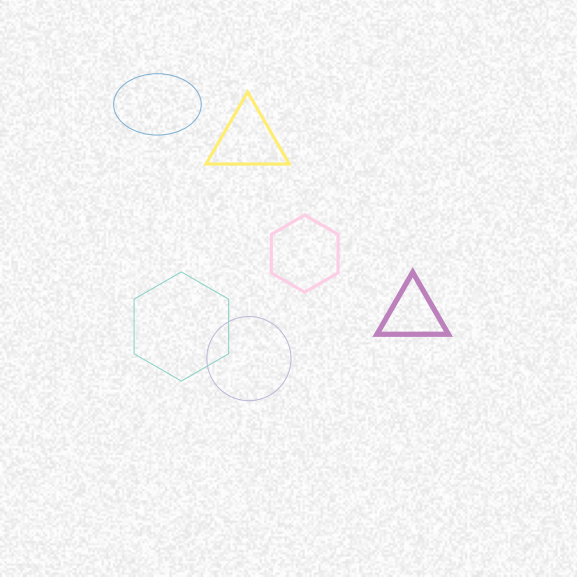[{"shape": "hexagon", "thickness": 0.5, "radius": 0.47, "center": [0.314, 0.434]}, {"shape": "circle", "thickness": 0.5, "radius": 0.36, "center": [0.431, 0.378]}, {"shape": "oval", "thickness": 0.5, "radius": 0.38, "center": [0.273, 0.818]}, {"shape": "hexagon", "thickness": 1.5, "radius": 0.33, "center": [0.528, 0.56]}, {"shape": "triangle", "thickness": 2.5, "radius": 0.36, "center": [0.715, 0.456]}, {"shape": "triangle", "thickness": 1.5, "radius": 0.42, "center": [0.429, 0.757]}]